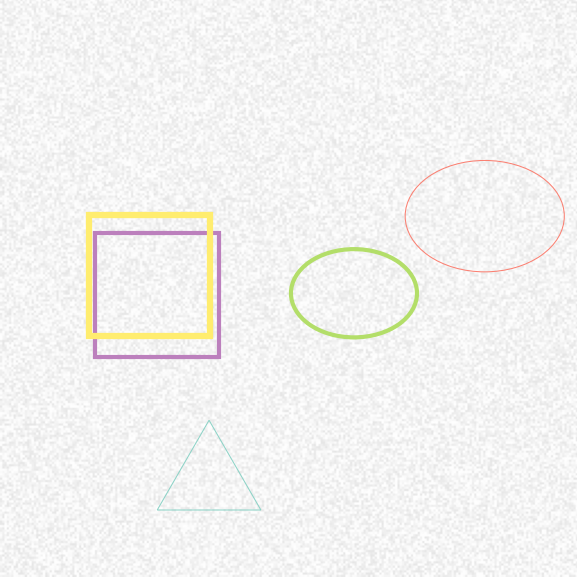[{"shape": "triangle", "thickness": 0.5, "radius": 0.52, "center": [0.362, 0.168]}, {"shape": "oval", "thickness": 0.5, "radius": 0.69, "center": [0.839, 0.625]}, {"shape": "oval", "thickness": 2, "radius": 0.55, "center": [0.613, 0.491]}, {"shape": "square", "thickness": 2, "radius": 0.54, "center": [0.273, 0.489]}, {"shape": "square", "thickness": 3, "radius": 0.53, "center": [0.259, 0.522]}]